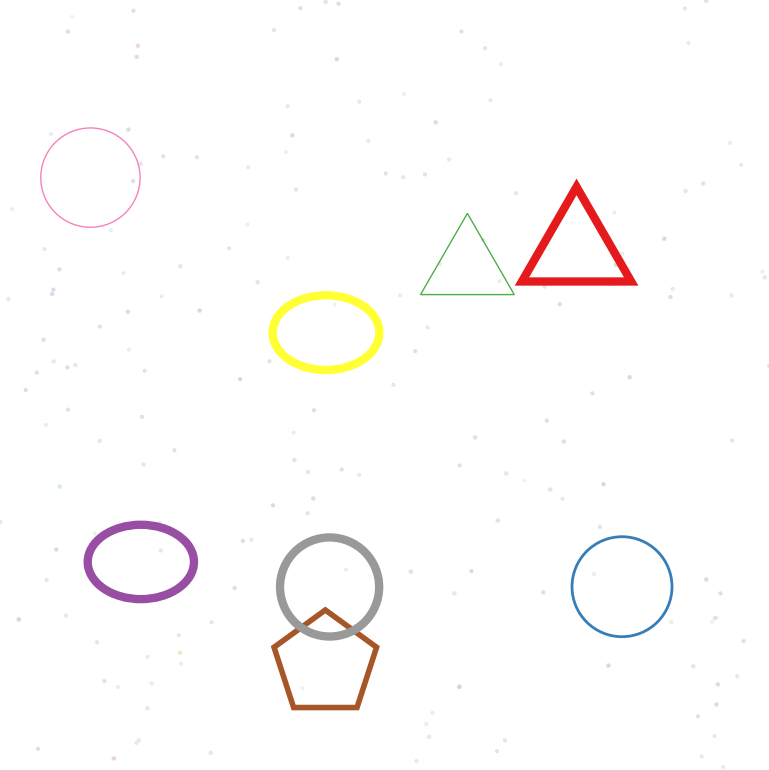[{"shape": "triangle", "thickness": 3, "radius": 0.41, "center": [0.749, 0.675]}, {"shape": "circle", "thickness": 1, "radius": 0.32, "center": [0.808, 0.238]}, {"shape": "triangle", "thickness": 0.5, "radius": 0.35, "center": [0.607, 0.653]}, {"shape": "oval", "thickness": 3, "radius": 0.34, "center": [0.183, 0.27]}, {"shape": "oval", "thickness": 3, "radius": 0.35, "center": [0.423, 0.568]}, {"shape": "pentagon", "thickness": 2, "radius": 0.35, "center": [0.422, 0.138]}, {"shape": "circle", "thickness": 0.5, "radius": 0.32, "center": [0.117, 0.769]}, {"shape": "circle", "thickness": 3, "radius": 0.32, "center": [0.428, 0.238]}]